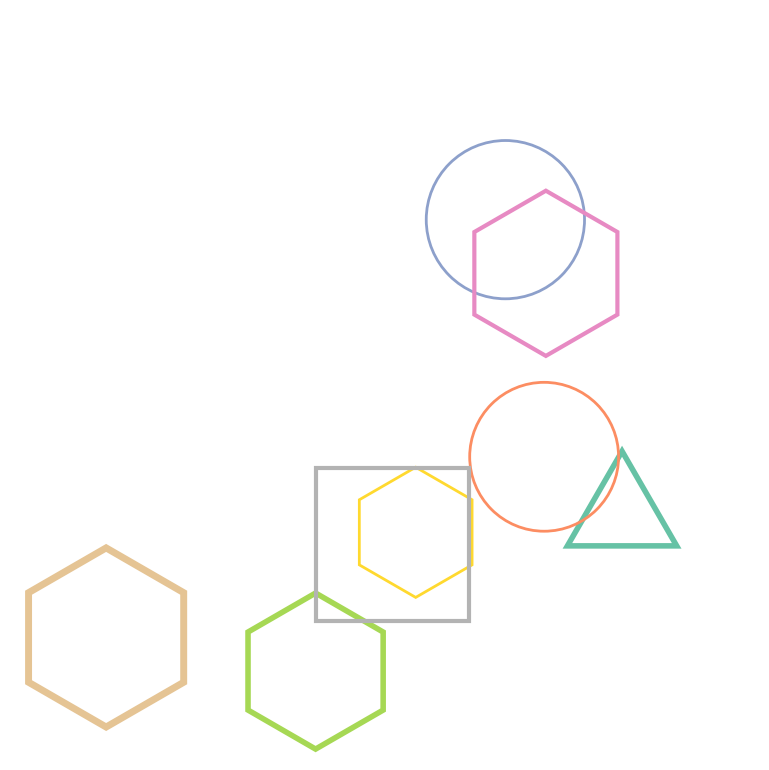[{"shape": "triangle", "thickness": 2, "radius": 0.41, "center": [0.808, 0.332]}, {"shape": "circle", "thickness": 1, "radius": 0.48, "center": [0.707, 0.407]}, {"shape": "circle", "thickness": 1, "radius": 0.51, "center": [0.656, 0.715]}, {"shape": "hexagon", "thickness": 1.5, "radius": 0.54, "center": [0.709, 0.645]}, {"shape": "hexagon", "thickness": 2, "radius": 0.51, "center": [0.41, 0.129]}, {"shape": "hexagon", "thickness": 1, "radius": 0.42, "center": [0.54, 0.309]}, {"shape": "hexagon", "thickness": 2.5, "radius": 0.58, "center": [0.138, 0.172]}, {"shape": "square", "thickness": 1.5, "radius": 0.5, "center": [0.51, 0.293]}]